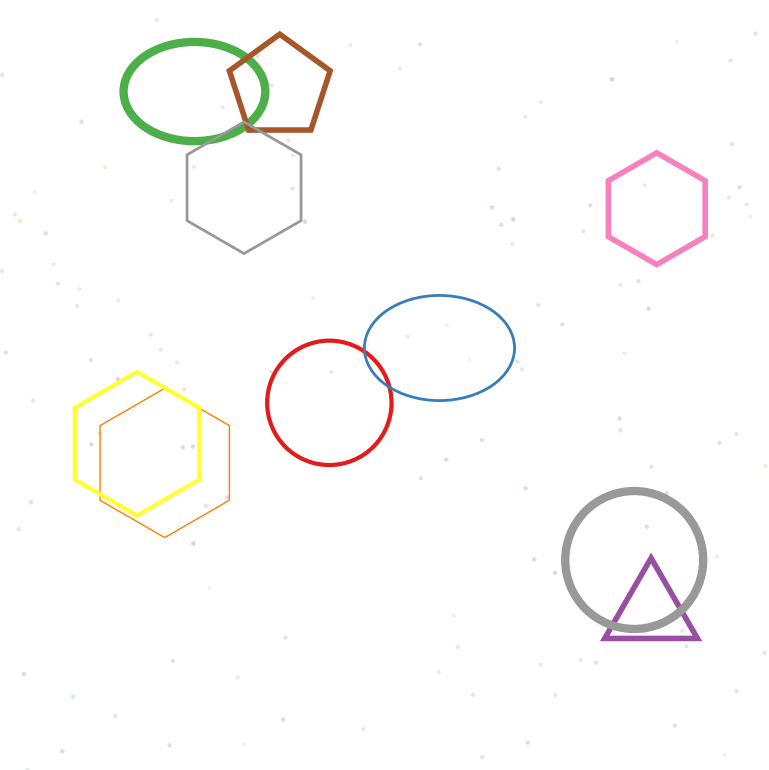[{"shape": "circle", "thickness": 1.5, "radius": 0.4, "center": [0.428, 0.477]}, {"shape": "oval", "thickness": 1, "radius": 0.49, "center": [0.571, 0.548]}, {"shape": "oval", "thickness": 3, "radius": 0.46, "center": [0.253, 0.881]}, {"shape": "triangle", "thickness": 2, "radius": 0.35, "center": [0.846, 0.206]}, {"shape": "hexagon", "thickness": 0.5, "radius": 0.48, "center": [0.214, 0.399]}, {"shape": "hexagon", "thickness": 1.5, "radius": 0.47, "center": [0.178, 0.424]}, {"shape": "pentagon", "thickness": 2, "radius": 0.34, "center": [0.363, 0.887]}, {"shape": "hexagon", "thickness": 2, "radius": 0.36, "center": [0.853, 0.729]}, {"shape": "hexagon", "thickness": 1, "radius": 0.43, "center": [0.317, 0.756]}, {"shape": "circle", "thickness": 3, "radius": 0.45, "center": [0.824, 0.273]}]